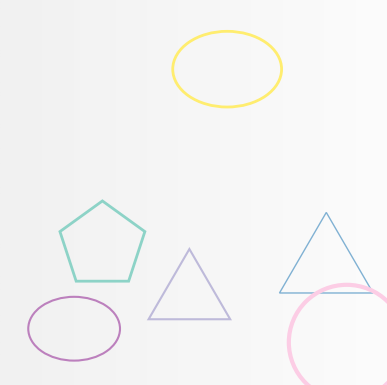[{"shape": "pentagon", "thickness": 2, "radius": 0.58, "center": [0.264, 0.363]}, {"shape": "triangle", "thickness": 1.5, "radius": 0.61, "center": [0.489, 0.232]}, {"shape": "triangle", "thickness": 1, "radius": 0.7, "center": [0.842, 0.309]}, {"shape": "circle", "thickness": 3, "radius": 0.75, "center": [0.895, 0.111]}, {"shape": "oval", "thickness": 1.5, "radius": 0.59, "center": [0.191, 0.146]}, {"shape": "oval", "thickness": 2, "radius": 0.7, "center": [0.586, 0.82]}]